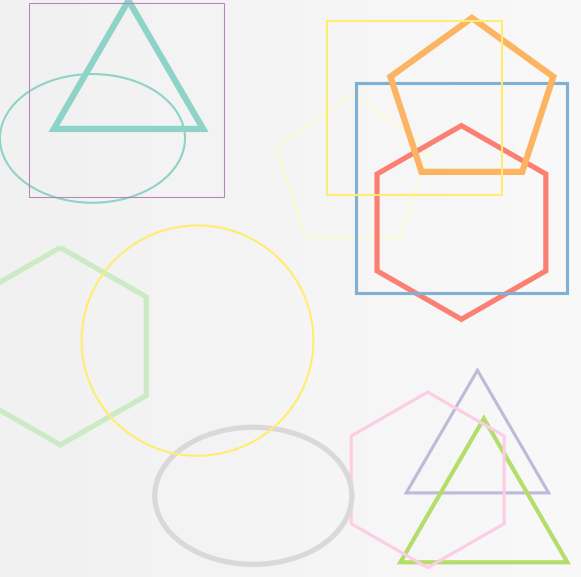[{"shape": "triangle", "thickness": 3, "radius": 0.74, "center": [0.221, 0.85]}, {"shape": "oval", "thickness": 1, "radius": 0.8, "center": [0.159, 0.76]}, {"shape": "pentagon", "thickness": 0.5, "radius": 0.69, "center": [0.607, 0.699]}, {"shape": "triangle", "thickness": 1.5, "radius": 0.71, "center": [0.821, 0.216]}, {"shape": "hexagon", "thickness": 2.5, "radius": 0.84, "center": [0.794, 0.614]}, {"shape": "square", "thickness": 1.5, "radius": 0.91, "center": [0.794, 0.674]}, {"shape": "pentagon", "thickness": 3, "radius": 0.74, "center": [0.812, 0.821]}, {"shape": "triangle", "thickness": 2, "radius": 0.83, "center": [0.832, 0.108]}, {"shape": "hexagon", "thickness": 1.5, "radius": 0.76, "center": [0.736, 0.168]}, {"shape": "oval", "thickness": 2.5, "radius": 0.85, "center": [0.436, 0.141]}, {"shape": "square", "thickness": 0.5, "radius": 0.84, "center": [0.217, 0.826]}, {"shape": "hexagon", "thickness": 2.5, "radius": 0.85, "center": [0.104, 0.4]}, {"shape": "circle", "thickness": 1, "radius": 1.0, "center": [0.34, 0.409]}, {"shape": "square", "thickness": 1, "radius": 0.75, "center": [0.714, 0.813]}]